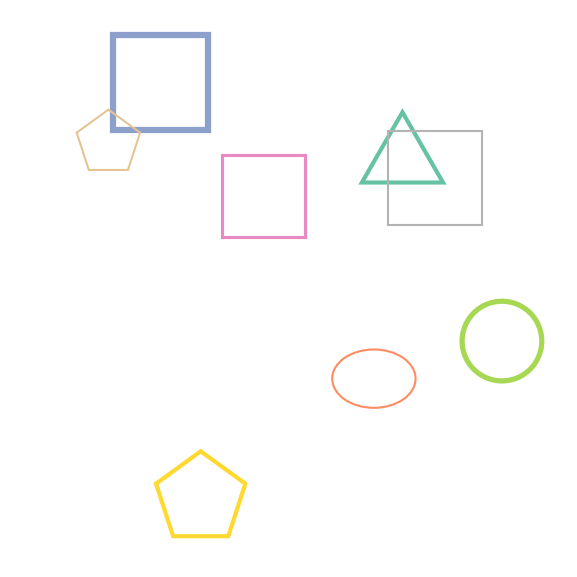[{"shape": "triangle", "thickness": 2, "radius": 0.41, "center": [0.697, 0.724]}, {"shape": "oval", "thickness": 1, "radius": 0.36, "center": [0.647, 0.343]}, {"shape": "square", "thickness": 3, "radius": 0.41, "center": [0.278, 0.856]}, {"shape": "square", "thickness": 1.5, "radius": 0.36, "center": [0.456, 0.66]}, {"shape": "circle", "thickness": 2.5, "radius": 0.34, "center": [0.869, 0.409]}, {"shape": "pentagon", "thickness": 2, "radius": 0.41, "center": [0.348, 0.136]}, {"shape": "pentagon", "thickness": 1, "radius": 0.29, "center": [0.188, 0.752]}, {"shape": "square", "thickness": 1, "radius": 0.41, "center": [0.753, 0.69]}]